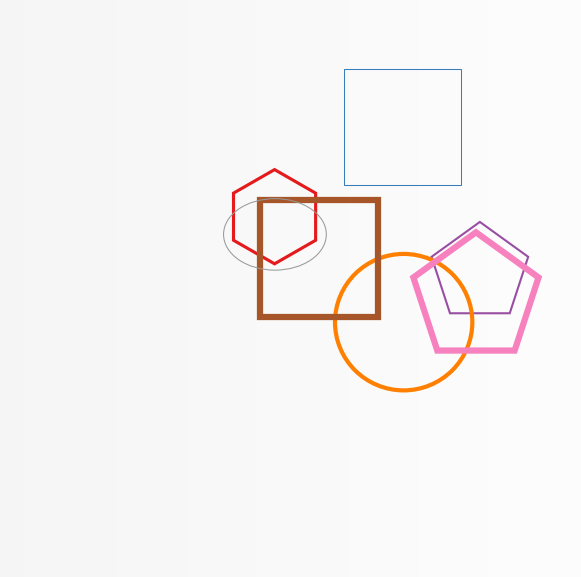[{"shape": "hexagon", "thickness": 1.5, "radius": 0.41, "center": [0.472, 0.624]}, {"shape": "square", "thickness": 0.5, "radius": 0.51, "center": [0.692, 0.779]}, {"shape": "pentagon", "thickness": 1, "radius": 0.44, "center": [0.826, 0.527]}, {"shape": "circle", "thickness": 2, "radius": 0.59, "center": [0.694, 0.441]}, {"shape": "square", "thickness": 3, "radius": 0.51, "center": [0.55, 0.552]}, {"shape": "pentagon", "thickness": 3, "radius": 0.57, "center": [0.819, 0.484]}, {"shape": "oval", "thickness": 0.5, "radius": 0.44, "center": [0.473, 0.593]}]